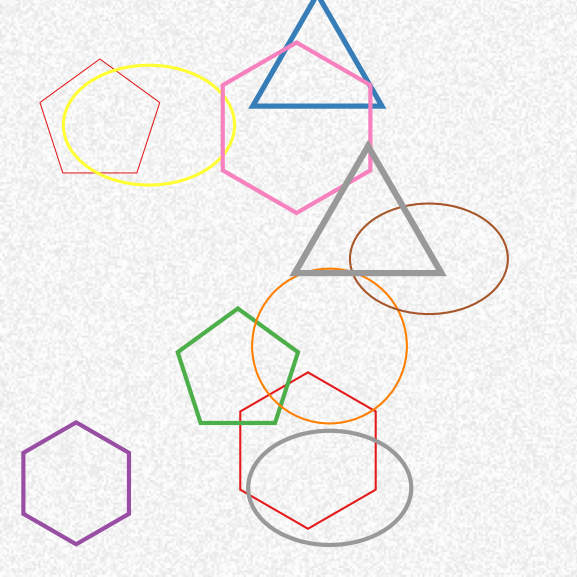[{"shape": "hexagon", "thickness": 1, "radius": 0.68, "center": [0.533, 0.219]}, {"shape": "pentagon", "thickness": 0.5, "radius": 0.55, "center": [0.173, 0.788]}, {"shape": "triangle", "thickness": 2.5, "radius": 0.65, "center": [0.549, 0.88]}, {"shape": "pentagon", "thickness": 2, "radius": 0.55, "center": [0.412, 0.355]}, {"shape": "hexagon", "thickness": 2, "radius": 0.53, "center": [0.132, 0.162]}, {"shape": "circle", "thickness": 1, "radius": 0.67, "center": [0.571, 0.4]}, {"shape": "oval", "thickness": 1.5, "radius": 0.74, "center": [0.258, 0.782]}, {"shape": "oval", "thickness": 1, "radius": 0.68, "center": [0.743, 0.551]}, {"shape": "hexagon", "thickness": 2, "radius": 0.74, "center": [0.514, 0.778]}, {"shape": "triangle", "thickness": 3, "radius": 0.73, "center": [0.637, 0.6]}, {"shape": "oval", "thickness": 2, "radius": 0.71, "center": [0.571, 0.154]}]